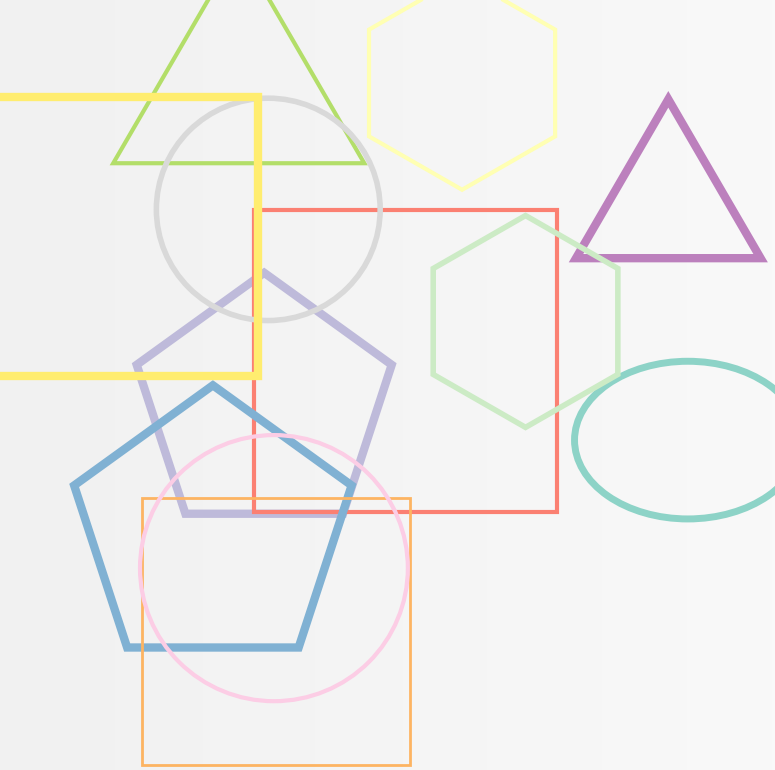[{"shape": "oval", "thickness": 2.5, "radius": 0.73, "center": [0.888, 0.428]}, {"shape": "hexagon", "thickness": 1.5, "radius": 0.69, "center": [0.596, 0.892]}, {"shape": "pentagon", "thickness": 3, "radius": 0.86, "center": [0.341, 0.473]}, {"shape": "square", "thickness": 1.5, "radius": 0.98, "center": [0.524, 0.531]}, {"shape": "pentagon", "thickness": 3, "radius": 0.94, "center": [0.275, 0.311]}, {"shape": "square", "thickness": 1, "radius": 0.87, "center": [0.356, 0.18]}, {"shape": "triangle", "thickness": 1.5, "radius": 0.94, "center": [0.308, 0.882]}, {"shape": "circle", "thickness": 1.5, "radius": 0.86, "center": [0.353, 0.262]}, {"shape": "circle", "thickness": 2, "radius": 0.72, "center": [0.346, 0.728]}, {"shape": "triangle", "thickness": 3, "radius": 0.69, "center": [0.862, 0.733]}, {"shape": "hexagon", "thickness": 2, "radius": 0.69, "center": [0.678, 0.583]}, {"shape": "square", "thickness": 3, "radius": 0.9, "center": [0.153, 0.693]}]